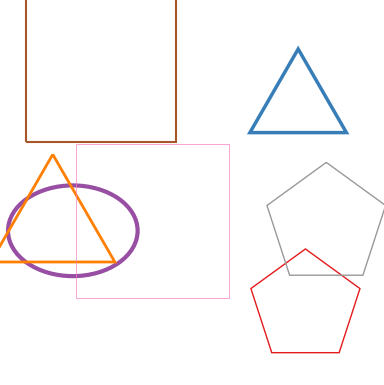[{"shape": "pentagon", "thickness": 1, "radius": 0.74, "center": [0.793, 0.204]}, {"shape": "triangle", "thickness": 2.5, "radius": 0.72, "center": [0.774, 0.728]}, {"shape": "oval", "thickness": 3, "radius": 0.84, "center": [0.189, 0.401]}, {"shape": "triangle", "thickness": 2, "radius": 0.93, "center": [0.137, 0.413]}, {"shape": "square", "thickness": 1.5, "radius": 0.97, "center": [0.262, 0.826]}, {"shape": "square", "thickness": 0.5, "radius": 1.0, "center": [0.396, 0.425]}, {"shape": "pentagon", "thickness": 1, "radius": 0.81, "center": [0.847, 0.416]}]